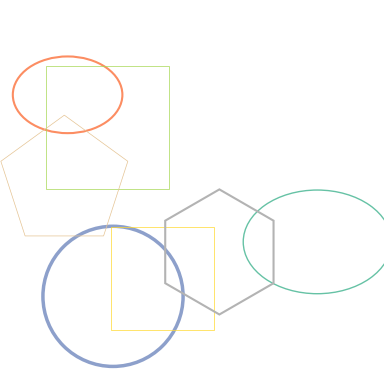[{"shape": "oval", "thickness": 1, "radius": 0.96, "center": [0.824, 0.372]}, {"shape": "oval", "thickness": 1.5, "radius": 0.71, "center": [0.176, 0.754]}, {"shape": "circle", "thickness": 2.5, "radius": 0.91, "center": [0.294, 0.23]}, {"shape": "square", "thickness": 0.5, "radius": 0.8, "center": [0.279, 0.669]}, {"shape": "square", "thickness": 0.5, "radius": 0.67, "center": [0.421, 0.277]}, {"shape": "pentagon", "thickness": 0.5, "radius": 0.87, "center": [0.167, 0.527]}, {"shape": "hexagon", "thickness": 1.5, "radius": 0.81, "center": [0.57, 0.346]}]